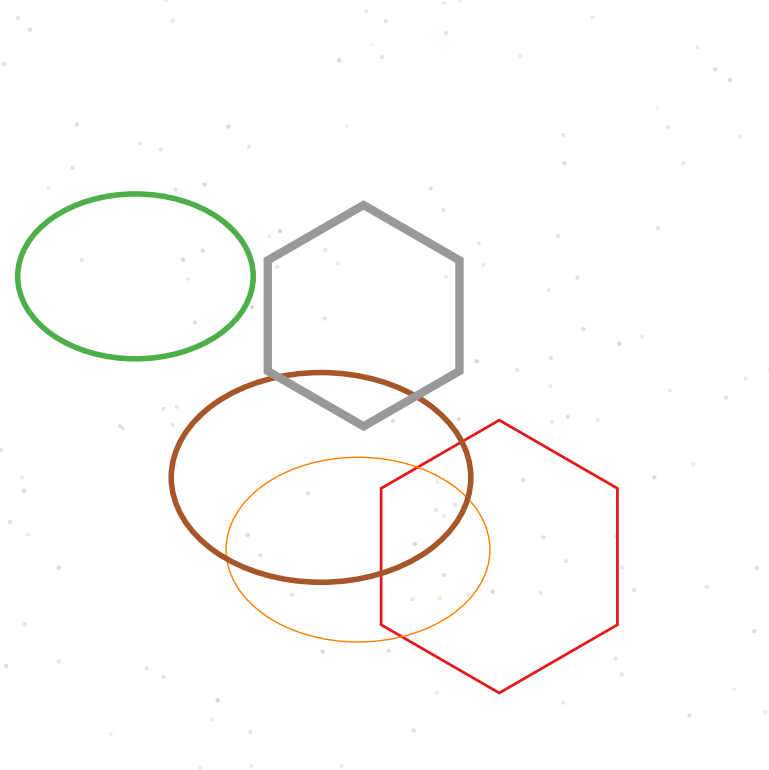[{"shape": "hexagon", "thickness": 1, "radius": 0.89, "center": [0.648, 0.277]}, {"shape": "oval", "thickness": 2, "radius": 0.76, "center": [0.176, 0.641]}, {"shape": "oval", "thickness": 0.5, "radius": 0.86, "center": [0.465, 0.286]}, {"shape": "oval", "thickness": 2, "radius": 0.97, "center": [0.417, 0.38]}, {"shape": "hexagon", "thickness": 3, "radius": 0.72, "center": [0.472, 0.59]}]